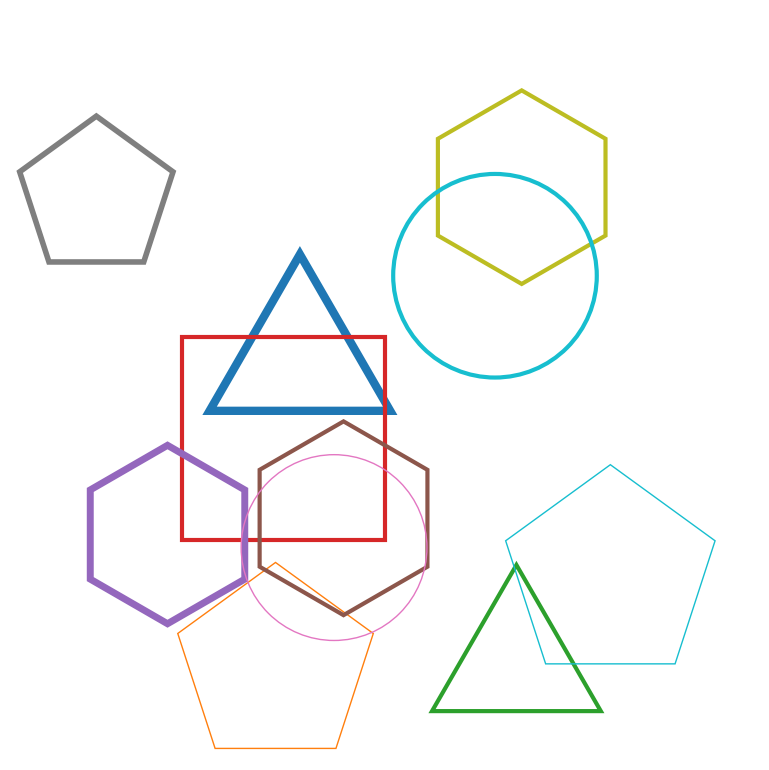[{"shape": "triangle", "thickness": 3, "radius": 0.68, "center": [0.389, 0.534]}, {"shape": "pentagon", "thickness": 0.5, "radius": 0.67, "center": [0.358, 0.136]}, {"shape": "triangle", "thickness": 1.5, "radius": 0.63, "center": [0.671, 0.14]}, {"shape": "square", "thickness": 1.5, "radius": 0.66, "center": [0.368, 0.431]}, {"shape": "hexagon", "thickness": 2.5, "radius": 0.58, "center": [0.218, 0.306]}, {"shape": "hexagon", "thickness": 1.5, "radius": 0.63, "center": [0.446, 0.327]}, {"shape": "circle", "thickness": 0.5, "radius": 0.6, "center": [0.434, 0.289]}, {"shape": "pentagon", "thickness": 2, "radius": 0.52, "center": [0.125, 0.744]}, {"shape": "hexagon", "thickness": 1.5, "radius": 0.63, "center": [0.678, 0.757]}, {"shape": "pentagon", "thickness": 0.5, "radius": 0.71, "center": [0.793, 0.254]}, {"shape": "circle", "thickness": 1.5, "radius": 0.66, "center": [0.643, 0.642]}]